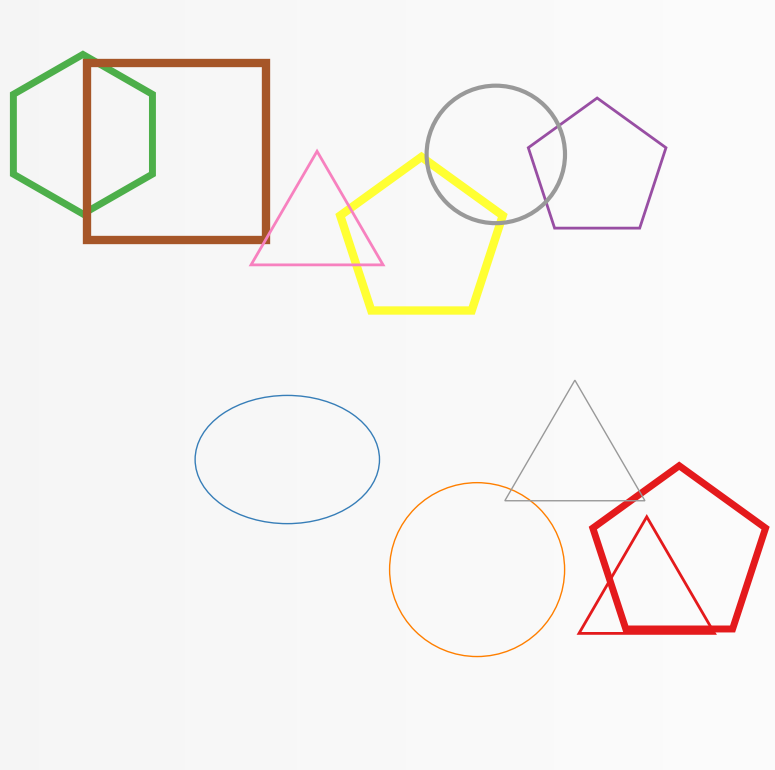[{"shape": "pentagon", "thickness": 2.5, "radius": 0.59, "center": [0.876, 0.278]}, {"shape": "triangle", "thickness": 1, "radius": 0.5, "center": [0.835, 0.228]}, {"shape": "oval", "thickness": 0.5, "radius": 0.59, "center": [0.371, 0.403]}, {"shape": "hexagon", "thickness": 2.5, "radius": 0.52, "center": [0.107, 0.826]}, {"shape": "pentagon", "thickness": 1, "radius": 0.47, "center": [0.771, 0.779]}, {"shape": "circle", "thickness": 0.5, "radius": 0.56, "center": [0.616, 0.26]}, {"shape": "pentagon", "thickness": 3, "radius": 0.55, "center": [0.544, 0.686]}, {"shape": "square", "thickness": 3, "radius": 0.58, "center": [0.227, 0.803]}, {"shape": "triangle", "thickness": 1, "radius": 0.49, "center": [0.409, 0.705]}, {"shape": "triangle", "thickness": 0.5, "radius": 0.52, "center": [0.742, 0.402]}, {"shape": "circle", "thickness": 1.5, "radius": 0.45, "center": [0.64, 0.799]}]